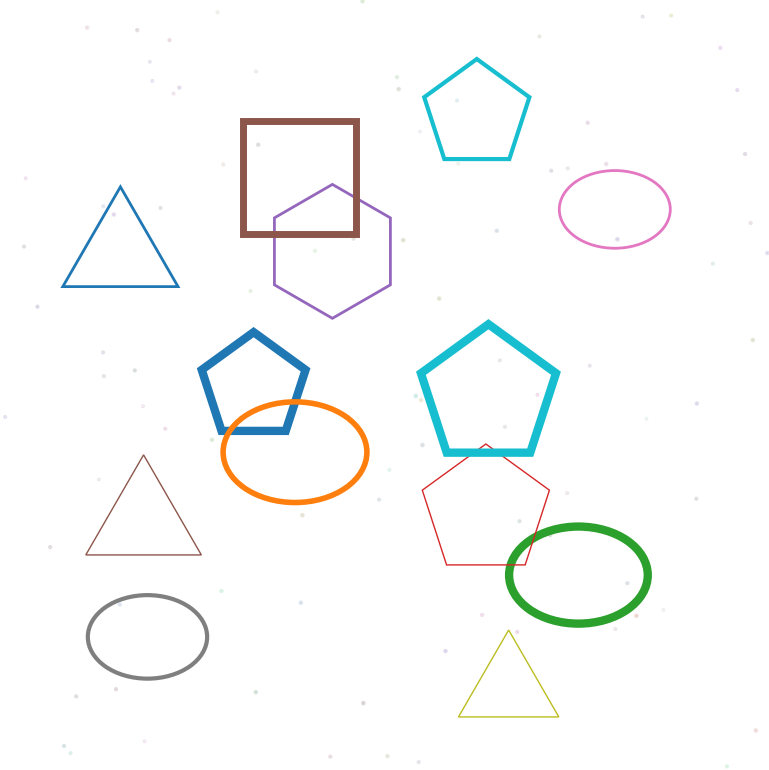[{"shape": "triangle", "thickness": 1, "radius": 0.43, "center": [0.156, 0.671]}, {"shape": "pentagon", "thickness": 3, "radius": 0.35, "center": [0.329, 0.498]}, {"shape": "oval", "thickness": 2, "radius": 0.47, "center": [0.383, 0.413]}, {"shape": "oval", "thickness": 3, "radius": 0.45, "center": [0.751, 0.253]}, {"shape": "pentagon", "thickness": 0.5, "radius": 0.43, "center": [0.631, 0.337]}, {"shape": "hexagon", "thickness": 1, "radius": 0.43, "center": [0.432, 0.674]}, {"shape": "triangle", "thickness": 0.5, "radius": 0.43, "center": [0.186, 0.323]}, {"shape": "square", "thickness": 2.5, "radius": 0.37, "center": [0.389, 0.77]}, {"shape": "oval", "thickness": 1, "radius": 0.36, "center": [0.798, 0.728]}, {"shape": "oval", "thickness": 1.5, "radius": 0.39, "center": [0.192, 0.173]}, {"shape": "triangle", "thickness": 0.5, "radius": 0.38, "center": [0.661, 0.107]}, {"shape": "pentagon", "thickness": 3, "radius": 0.46, "center": [0.634, 0.487]}, {"shape": "pentagon", "thickness": 1.5, "radius": 0.36, "center": [0.619, 0.852]}]